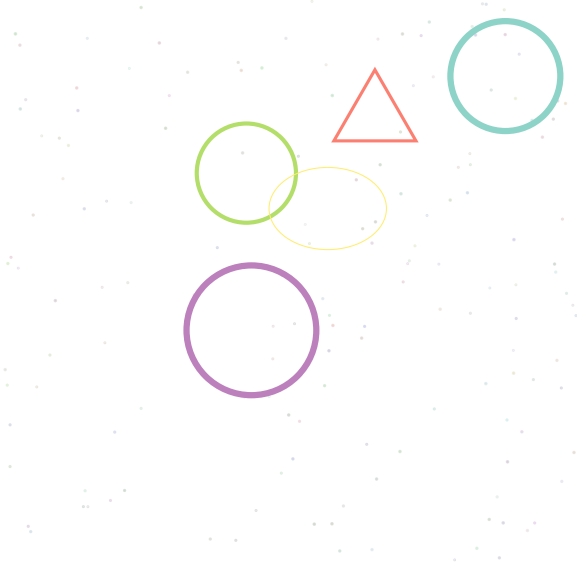[{"shape": "circle", "thickness": 3, "radius": 0.48, "center": [0.875, 0.867]}, {"shape": "triangle", "thickness": 1.5, "radius": 0.41, "center": [0.649, 0.796]}, {"shape": "circle", "thickness": 2, "radius": 0.43, "center": [0.427, 0.699]}, {"shape": "circle", "thickness": 3, "radius": 0.56, "center": [0.435, 0.427]}, {"shape": "oval", "thickness": 0.5, "radius": 0.51, "center": [0.568, 0.638]}]